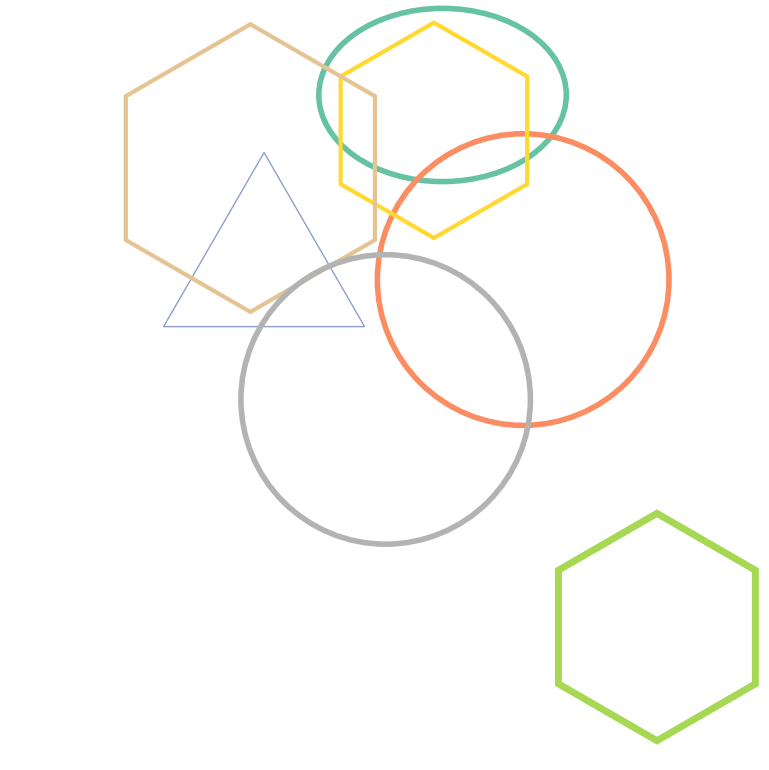[{"shape": "oval", "thickness": 2, "radius": 0.8, "center": [0.575, 0.877]}, {"shape": "circle", "thickness": 2, "radius": 0.95, "center": [0.679, 0.637]}, {"shape": "triangle", "thickness": 0.5, "radius": 0.75, "center": [0.343, 0.651]}, {"shape": "hexagon", "thickness": 2.5, "radius": 0.74, "center": [0.853, 0.186]}, {"shape": "hexagon", "thickness": 1.5, "radius": 0.7, "center": [0.564, 0.831]}, {"shape": "hexagon", "thickness": 1.5, "radius": 0.93, "center": [0.325, 0.782]}, {"shape": "circle", "thickness": 2, "radius": 0.94, "center": [0.501, 0.481]}]